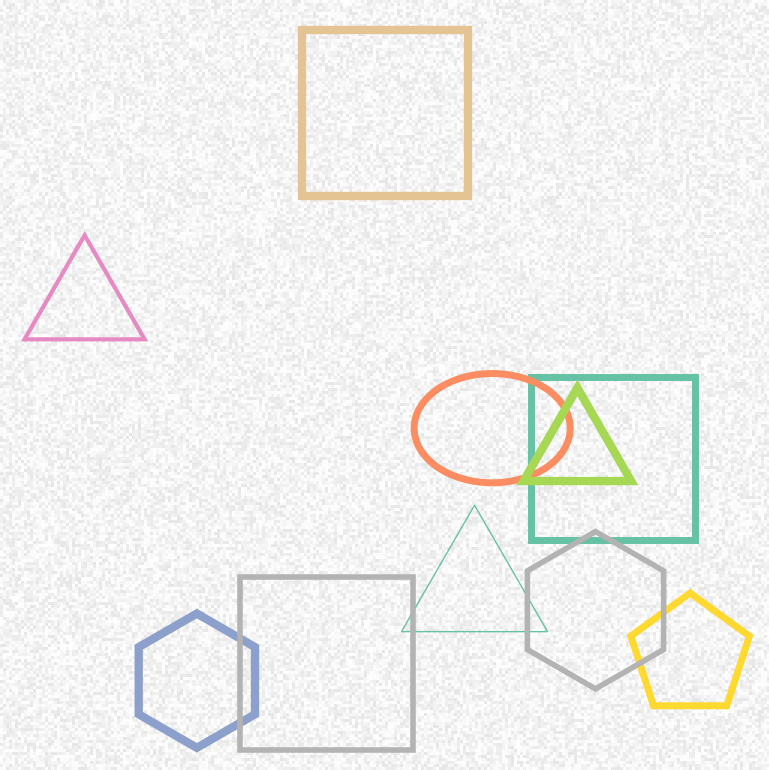[{"shape": "triangle", "thickness": 0.5, "radius": 0.55, "center": [0.616, 0.234]}, {"shape": "square", "thickness": 2.5, "radius": 0.53, "center": [0.796, 0.404]}, {"shape": "oval", "thickness": 2.5, "radius": 0.51, "center": [0.639, 0.444]}, {"shape": "hexagon", "thickness": 3, "radius": 0.44, "center": [0.256, 0.116]}, {"shape": "triangle", "thickness": 1.5, "radius": 0.45, "center": [0.11, 0.604]}, {"shape": "triangle", "thickness": 3, "radius": 0.4, "center": [0.75, 0.416]}, {"shape": "pentagon", "thickness": 2.5, "radius": 0.4, "center": [0.896, 0.149]}, {"shape": "square", "thickness": 3, "radius": 0.54, "center": [0.5, 0.853]}, {"shape": "hexagon", "thickness": 2, "radius": 0.51, "center": [0.773, 0.208]}, {"shape": "square", "thickness": 2, "radius": 0.56, "center": [0.424, 0.138]}]